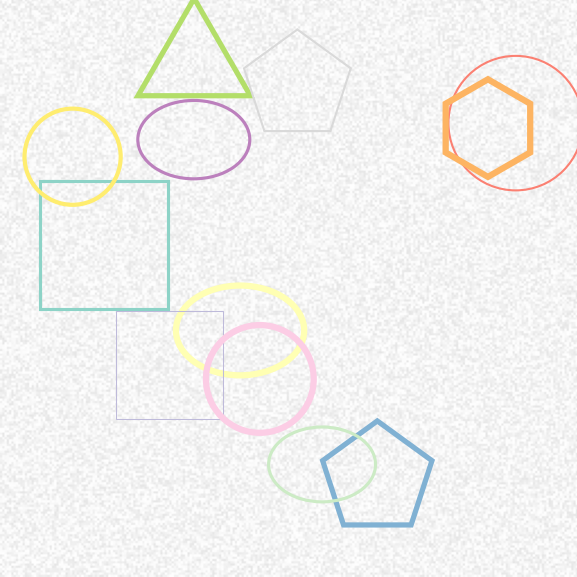[{"shape": "square", "thickness": 1.5, "radius": 0.55, "center": [0.18, 0.575]}, {"shape": "oval", "thickness": 3, "radius": 0.56, "center": [0.416, 0.427]}, {"shape": "square", "thickness": 0.5, "radius": 0.46, "center": [0.294, 0.367]}, {"shape": "circle", "thickness": 1, "radius": 0.58, "center": [0.893, 0.786]}, {"shape": "pentagon", "thickness": 2.5, "radius": 0.5, "center": [0.653, 0.171]}, {"shape": "hexagon", "thickness": 3, "radius": 0.42, "center": [0.845, 0.777]}, {"shape": "triangle", "thickness": 2.5, "radius": 0.56, "center": [0.336, 0.89]}, {"shape": "circle", "thickness": 3, "radius": 0.47, "center": [0.45, 0.343]}, {"shape": "pentagon", "thickness": 1, "radius": 0.49, "center": [0.515, 0.851]}, {"shape": "oval", "thickness": 1.5, "radius": 0.48, "center": [0.336, 0.757]}, {"shape": "oval", "thickness": 1.5, "radius": 0.46, "center": [0.558, 0.195]}, {"shape": "circle", "thickness": 2, "radius": 0.42, "center": [0.126, 0.728]}]